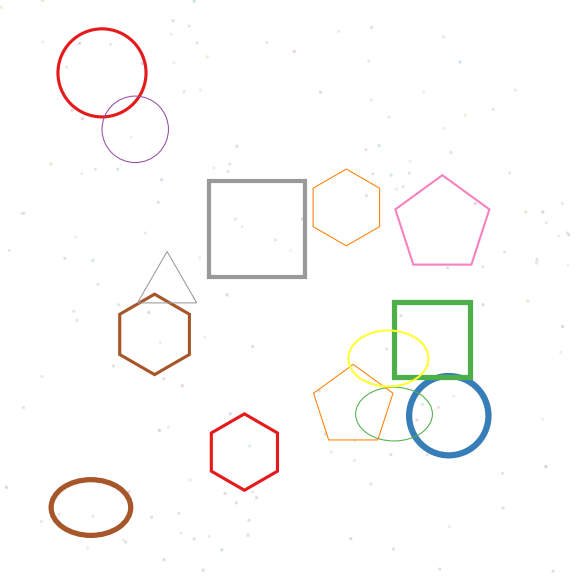[{"shape": "circle", "thickness": 1.5, "radius": 0.38, "center": [0.177, 0.873]}, {"shape": "hexagon", "thickness": 1.5, "radius": 0.33, "center": [0.423, 0.216]}, {"shape": "circle", "thickness": 3, "radius": 0.34, "center": [0.777, 0.279]}, {"shape": "oval", "thickness": 0.5, "radius": 0.33, "center": [0.682, 0.282]}, {"shape": "square", "thickness": 2.5, "radius": 0.33, "center": [0.748, 0.411]}, {"shape": "circle", "thickness": 0.5, "radius": 0.29, "center": [0.234, 0.775]}, {"shape": "hexagon", "thickness": 0.5, "radius": 0.33, "center": [0.6, 0.64]}, {"shape": "pentagon", "thickness": 0.5, "radius": 0.36, "center": [0.612, 0.296]}, {"shape": "oval", "thickness": 1, "radius": 0.35, "center": [0.673, 0.378]}, {"shape": "hexagon", "thickness": 1.5, "radius": 0.35, "center": [0.268, 0.42]}, {"shape": "oval", "thickness": 2.5, "radius": 0.34, "center": [0.157, 0.12]}, {"shape": "pentagon", "thickness": 1, "radius": 0.43, "center": [0.766, 0.61]}, {"shape": "triangle", "thickness": 0.5, "radius": 0.3, "center": [0.289, 0.504]}, {"shape": "square", "thickness": 2, "radius": 0.42, "center": [0.444, 0.603]}]